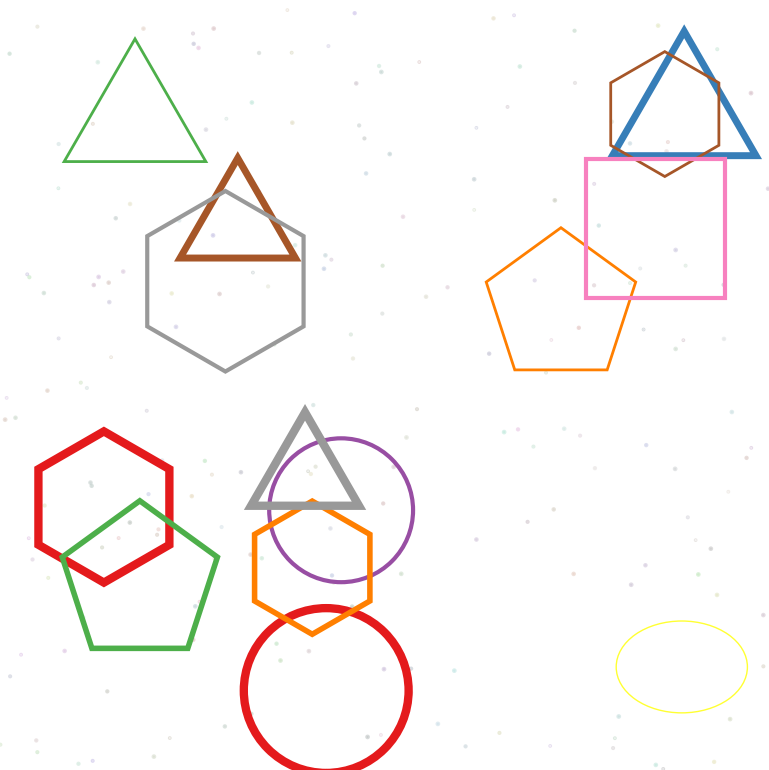[{"shape": "circle", "thickness": 3, "radius": 0.54, "center": [0.424, 0.103]}, {"shape": "hexagon", "thickness": 3, "radius": 0.49, "center": [0.135, 0.342]}, {"shape": "triangle", "thickness": 2.5, "radius": 0.54, "center": [0.889, 0.852]}, {"shape": "pentagon", "thickness": 2, "radius": 0.53, "center": [0.182, 0.244]}, {"shape": "triangle", "thickness": 1, "radius": 0.53, "center": [0.175, 0.843]}, {"shape": "circle", "thickness": 1.5, "radius": 0.47, "center": [0.443, 0.337]}, {"shape": "pentagon", "thickness": 1, "radius": 0.51, "center": [0.729, 0.602]}, {"shape": "hexagon", "thickness": 2, "radius": 0.43, "center": [0.406, 0.263]}, {"shape": "oval", "thickness": 0.5, "radius": 0.43, "center": [0.885, 0.134]}, {"shape": "triangle", "thickness": 2.5, "radius": 0.43, "center": [0.309, 0.708]}, {"shape": "hexagon", "thickness": 1, "radius": 0.41, "center": [0.863, 0.852]}, {"shape": "square", "thickness": 1.5, "radius": 0.45, "center": [0.851, 0.703]}, {"shape": "triangle", "thickness": 3, "radius": 0.4, "center": [0.396, 0.384]}, {"shape": "hexagon", "thickness": 1.5, "radius": 0.59, "center": [0.293, 0.635]}]